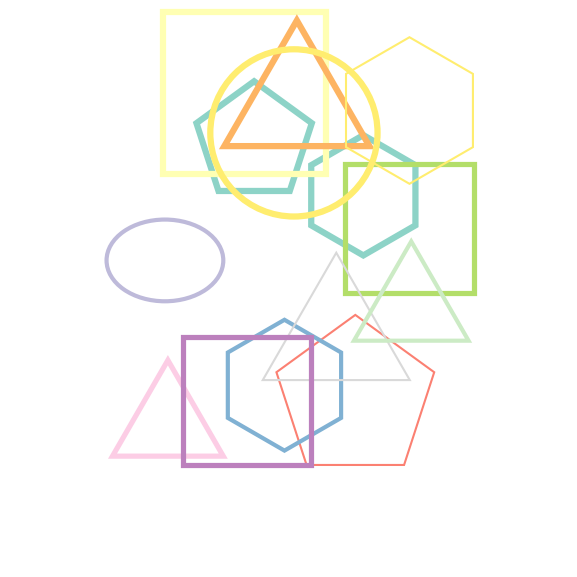[{"shape": "hexagon", "thickness": 3, "radius": 0.52, "center": [0.629, 0.661]}, {"shape": "pentagon", "thickness": 3, "radius": 0.53, "center": [0.44, 0.753]}, {"shape": "square", "thickness": 3, "radius": 0.7, "center": [0.424, 0.838]}, {"shape": "oval", "thickness": 2, "radius": 0.51, "center": [0.286, 0.548]}, {"shape": "pentagon", "thickness": 1, "radius": 0.72, "center": [0.615, 0.31]}, {"shape": "hexagon", "thickness": 2, "radius": 0.57, "center": [0.493, 0.332]}, {"shape": "triangle", "thickness": 3, "radius": 0.73, "center": [0.514, 0.819]}, {"shape": "square", "thickness": 2.5, "radius": 0.56, "center": [0.709, 0.604]}, {"shape": "triangle", "thickness": 2.5, "radius": 0.55, "center": [0.291, 0.265]}, {"shape": "triangle", "thickness": 1, "radius": 0.74, "center": [0.582, 0.415]}, {"shape": "square", "thickness": 2.5, "radius": 0.55, "center": [0.428, 0.305]}, {"shape": "triangle", "thickness": 2, "radius": 0.57, "center": [0.712, 0.466]}, {"shape": "hexagon", "thickness": 1, "radius": 0.63, "center": [0.709, 0.808]}, {"shape": "circle", "thickness": 3, "radius": 0.72, "center": [0.509, 0.769]}]